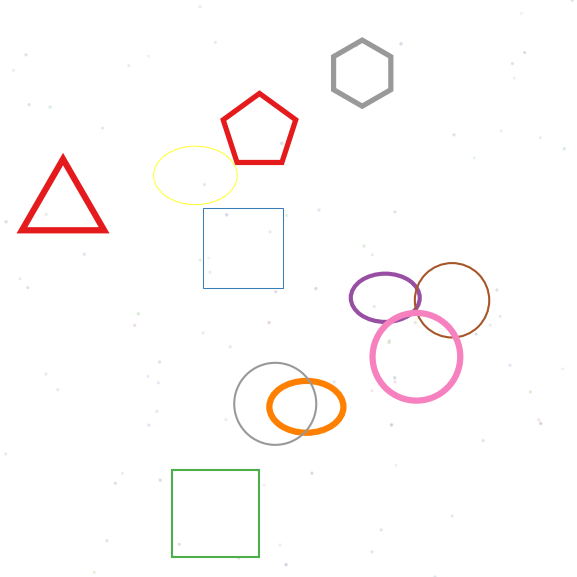[{"shape": "pentagon", "thickness": 2.5, "radius": 0.33, "center": [0.449, 0.771]}, {"shape": "triangle", "thickness": 3, "radius": 0.41, "center": [0.109, 0.641]}, {"shape": "square", "thickness": 0.5, "radius": 0.34, "center": [0.421, 0.57]}, {"shape": "square", "thickness": 1, "radius": 0.38, "center": [0.373, 0.11]}, {"shape": "oval", "thickness": 2, "radius": 0.3, "center": [0.667, 0.483]}, {"shape": "oval", "thickness": 3, "radius": 0.32, "center": [0.531, 0.295]}, {"shape": "oval", "thickness": 0.5, "radius": 0.36, "center": [0.338, 0.695]}, {"shape": "circle", "thickness": 1, "radius": 0.32, "center": [0.783, 0.479]}, {"shape": "circle", "thickness": 3, "radius": 0.38, "center": [0.721, 0.381]}, {"shape": "hexagon", "thickness": 2.5, "radius": 0.29, "center": [0.627, 0.872]}, {"shape": "circle", "thickness": 1, "radius": 0.36, "center": [0.477, 0.3]}]